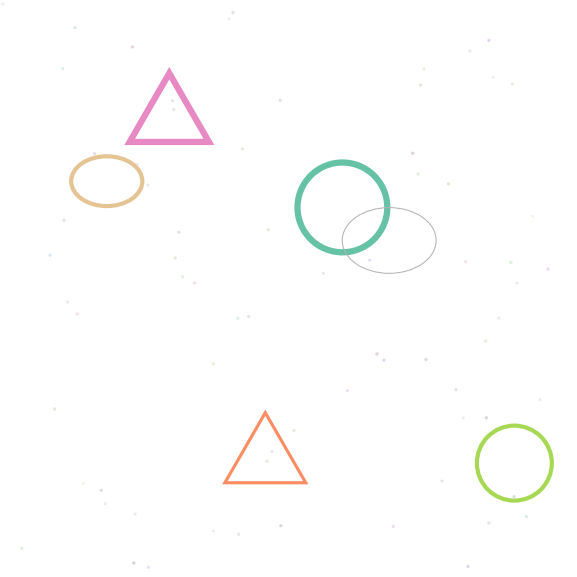[{"shape": "circle", "thickness": 3, "radius": 0.39, "center": [0.593, 0.64]}, {"shape": "triangle", "thickness": 1.5, "radius": 0.4, "center": [0.459, 0.204]}, {"shape": "triangle", "thickness": 3, "radius": 0.4, "center": [0.293, 0.793]}, {"shape": "circle", "thickness": 2, "radius": 0.32, "center": [0.891, 0.197]}, {"shape": "oval", "thickness": 2, "radius": 0.31, "center": [0.185, 0.685]}, {"shape": "oval", "thickness": 0.5, "radius": 0.41, "center": [0.674, 0.583]}]